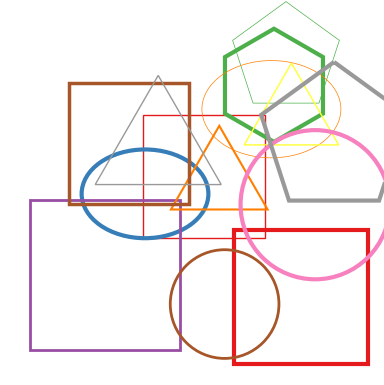[{"shape": "square", "thickness": 1, "radius": 0.79, "center": [0.53, 0.541]}, {"shape": "square", "thickness": 3, "radius": 0.87, "center": [0.782, 0.229]}, {"shape": "oval", "thickness": 3, "radius": 0.82, "center": [0.377, 0.497]}, {"shape": "hexagon", "thickness": 3, "radius": 0.73, "center": [0.712, 0.778]}, {"shape": "pentagon", "thickness": 0.5, "radius": 0.73, "center": [0.743, 0.85]}, {"shape": "square", "thickness": 2, "radius": 0.98, "center": [0.273, 0.286]}, {"shape": "oval", "thickness": 0.5, "radius": 0.9, "center": [0.705, 0.716]}, {"shape": "triangle", "thickness": 1.5, "radius": 0.72, "center": [0.57, 0.528]}, {"shape": "triangle", "thickness": 1, "radius": 0.71, "center": [0.757, 0.694]}, {"shape": "square", "thickness": 2.5, "radius": 0.78, "center": [0.336, 0.627]}, {"shape": "circle", "thickness": 2, "radius": 0.71, "center": [0.583, 0.21]}, {"shape": "circle", "thickness": 3, "radius": 0.97, "center": [0.819, 0.468]}, {"shape": "pentagon", "thickness": 3, "radius": 0.99, "center": [0.868, 0.64]}, {"shape": "triangle", "thickness": 1, "radius": 0.94, "center": [0.411, 0.615]}]